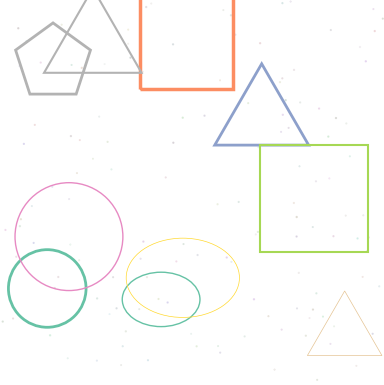[{"shape": "oval", "thickness": 1, "radius": 0.5, "center": [0.418, 0.222]}, {"shape": "circle", "thickness": 2, "radius": 0.5, "center": [0.123, 0.251]}, {"shape": "square", "thickness": 2.5, "radius": 0.6, "center": [0.485, 0.889]}, {"shape": "triangle", "thickness": 2, "radius": 0.7, "center": [0.68, 0.693]}, {"shape": "circle", "thickness": 1, "radius": 0.7, "center": [0.179, 0.385]}, {"shape": "square", "thickness": 1.5, "radius": 0.7, "center": [0.815, 0.485]}, {"shape": "oval", "thickness": 0.5, "radius": 0.74, "center": [0.475, 0.278]}, {"shape": "triangle", "thickness": 0.5, "radius": 0.56, "center": [0.895, 0.132]}, {"shape": "pentagon", "thickness": 2, "radius": 0.51, "center": [0.138, 0.838]}, {"shape": "triangle", "thickness": 1.5, "radius": 0.73, "center": [0.241, 0.884]}]